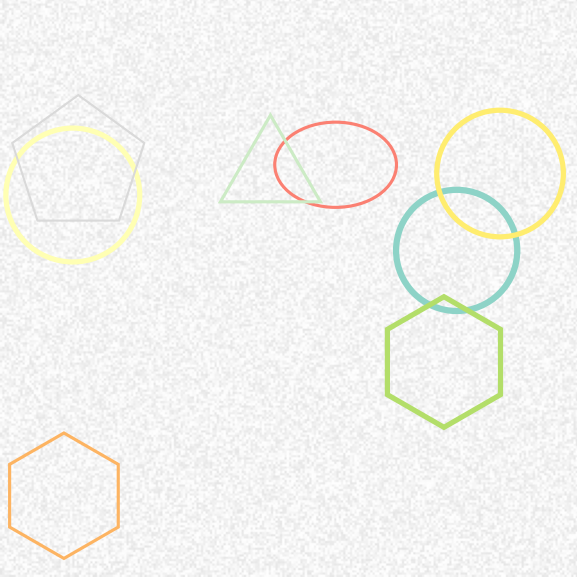[{"shape": "circle", "thickness": 3, "radius": 0.52, "center": [0.791, 0.566]}, {"shape": "circle", "thickness": 2.5, "radius": 0.58, "center": [0.126, 0.661]}, {"shape": "oval", "thickness": 1.5, "radius": 0.53, "center": [0.581, 0.714]}, {"shape": "hexagon", "thickness": 1.5, "radius": 0.54, "center": [0.111, 0.141]}, {"shape": "hexagon", "thickness": 2.5, "radius": 0.57, "center": [0.769, 0.372]}, {"shape": "pentagon", "thickness": 1, "radius": 0.6, "center": [0.136, 0.714]}, {"shape": "triangle", "thickness": 1.5, "radius": 0.5, "center": [0.468, 0.7]}, {"shape": "circle", "thickness": 2.5, "radius": 0.55, "center": [0.866, 0.699]}]